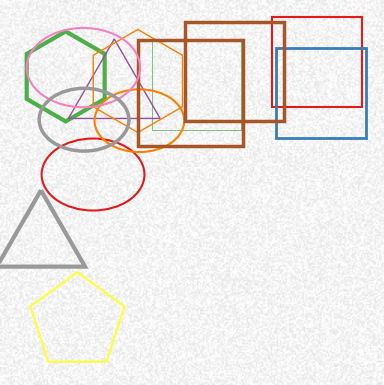[{"shape": "square", "thickness": 1.5, "radius": 0.59, "center": [0.824, 0.84]}, {"shape": "oval", "thickness": 1.5, "radius": 0.67, "center": [0.242, 0.547]}, {"shape": "square", "thickness": 2, "radius": 0.58, "center": [0.835, 0.759]}, {"shape": "hexagon", "thickness": 3, "radius": 0.58, "center": [0.171, 0.802]}, {"shape": "square", "thickness": 0.5, "radius": 0.58, "center": [0.511, 0.778]}, {"shape": "triangle", "thickness": 1, "radius": 0.69, "center": [0.297, 0.761]}, {"shape": "hexagon", "thickness": 1, "radius": 0.67, "center": [0.358, 0.79]}, {"shape": "oval", "thickness": 1.5, "radius": 0.58, "center": [0.362, 0.687]}, {"shape": "pentagon", "thickness": 1.5, "radius": 0.64, "center": [0.201, 0.164]}, {"shape": "square", "thickness": 2.5, "radius": 0.64, "center": [0.61, 0.815]}, {"shape": "square", "thickness": 2.5, "radius": 0.69, "center": [0.495, 0.759]}, {"shape": "oval", "thickness": 1.5, "radius": 0.74, "center": [0.217, 0.824]}, {"shape": "triangle", "thickness": 3, "radius": 0.66, "center": [0.106, 0.374]}, {"shape": "oval", "thickness": 2.5, "radius": 0.58, "center": [0.218, 0.689]}]